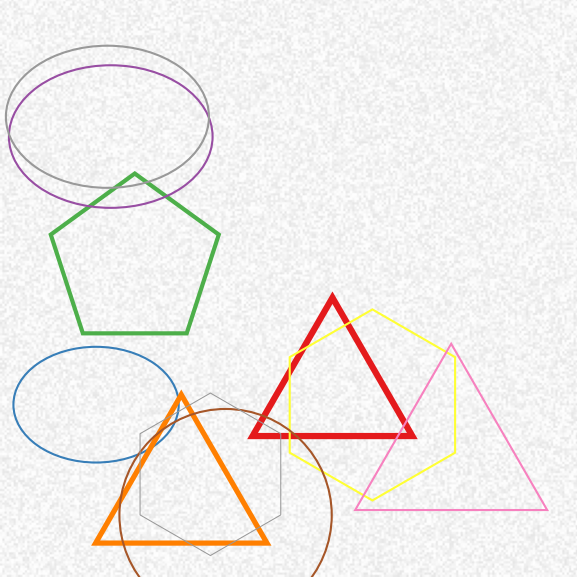[{"shape": "triangle", "thickness": 3, "radius": 0.8, "center": [0.576, 0.324]}, {"shape": "oval", "thickness": 1, "radius": 0.72, "center": [0.166, 0.298]}, {"shape": "pentagon", "thickness": 2, "radius": 0.76, "center": [0.233, 0.546]}, {"shape": "oval", "thickness": 1, "radius": 0.88, "center": [0.192, 0.763]}, {"shape": "triangle", "thickness": 2.5, "radius": 0.86, "center": [0.314, 0.144]}, {"shape": "hexagon", "thickness": 1, "radius": 0.83, "center": [0.645, 0.298]}, {"shape": "circle", "thickness": 1, "radius": 0.92, "center": [0.391, 0.107]}, {"shape": "triangle", "thickness": 1, "radius": 0.96, "center": [0.781, 0.212]}, {"shape": "oval", "thickness": 1, "radius": 0.88, "center": [0.186, 0.797]}, {"shape": "hexagon", "thickness": 0.5, "radius": 0.7, "center": [0.364, 0.178]}]